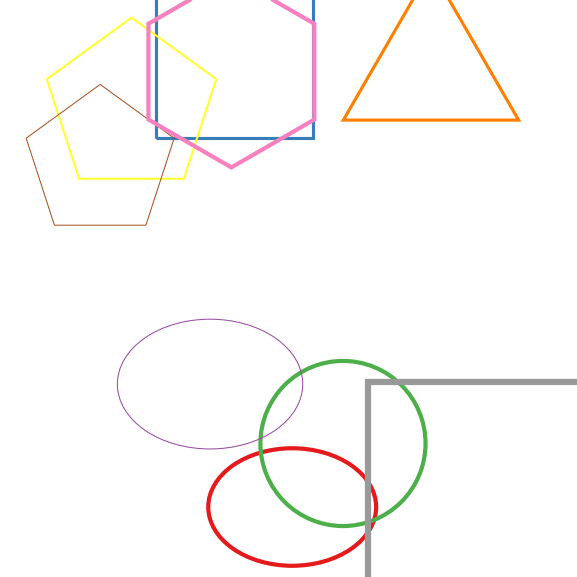[{"shape": "oval", "thickness": 2, "radius": 0.73, "center": [0.506, 0.121]}, {"shape": "square", "thickness": 1.5, "radius": 0.68, "center": [0.406, 0.896]}, {"shape": "circle", "thickness": 2, "radius": 0.71, "center": [0.594, 0.231]}, {"shape": "oval", "thickness": 0.5, "radius": 0.8, "center": [0.364, 0.334]}, {"shape": "triangle", "thickness": 1.5, "radius": 0.88, "center": [0.746, 0.879]}, {"shape": "pentagon", "thickness": 1, "radius": 0.77, "center": [0.228, 0.814]}, {"shape": "pentagon", "thickness": 0.5, "radius": 0.67, "center": [0.173, 0.718]}, {"shape": "hexagon", "thickness": 2, "radius": 0.83, "center": [0.401, 0.875]}, {"shape": "square", "thickness": 3, "radius": 0.92, "center": [0.822, 0.154]}]